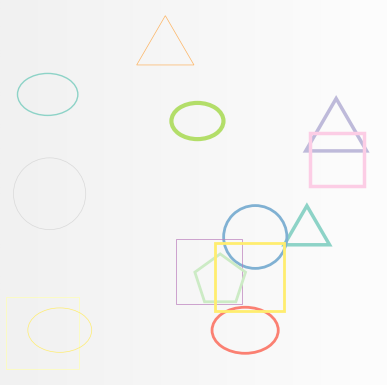[{"shape": "triangle", "thickness": 2.5, "radius": 0.34, "center": [0.792, 0.398]}, {"shape": "oval", "thickness": 1, "radius": 0.39, "center": [0.123, 0.755]}, {"shape": "square", "thickness": 0.5, "radius": 0.47, "center": [0.11, 0.135]}, {"shape": "triangle", "thickness": 2.5, "radius": 0.45, "center": [0.867, 0.653]}, {"shape": "oval", "thickness": 2, "radius": 0.43, "center": [0.633, 0.142]}, {"shape": "circle", "thickness": 2, "radius": 0.41, "center": [0.659, 0.384]}, {"shape": "triangle", "thickness": 0.5, "radius": 0.43, "center": [0.427, 0.874]}, {"shape": "oval", "thickness": 3, "radius": 0.34, "center": [0.51, 0.686]}, {"shape": "square", "thickness": 2.5, "radius": 0.34, "center": [0.87, 0.586]}, {"shape": "circle", "thickness": 0.5, "radius": 0.47, "center": [0.128, 0.497]}, {"shape": "square", "thickness": 0.5, "radius": 0.42, "center": [0.54, 0.295]}, {"shape": "pentagon", "thickness": 2, "radius": 0.34, "center": [0.568, 0.272]}, {"shape": "square", "thickness": 2, "radius": 0.44, "center": [0.645, 0.281]}, {"shape": "oval", "thickness": 0.5, "radius": 0.41, "center": [0.154, 0.143]}]